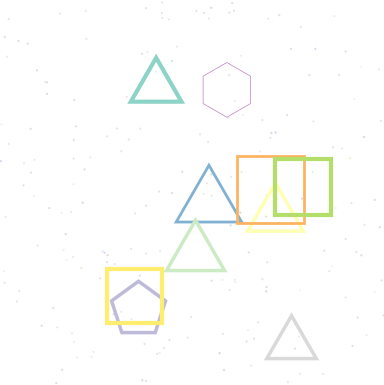[{"shape": "triangle", "thickness": 3, "radius": 0.38, "center": [0.406, 0.774]}, {"shape": "triangle", "thickness": 2.5, "radius": 0.42, "center": [0.716, 0.441]}, {"shape": "pentagon", "thickness": 2.5, "radius": 0.37, "center": [0.36, 0.196]}, {"shape": "triangle", "thickness": 2, "radius": 0.49, "center": [0.543, 0.472]}, {"shape": "square", "thickness": 2, "radius": 0.44, "center": [0.703, 0.508]}, {"shape": "square", "thickness": 3, "radius": 0.36, "center": [0.787, 0.514]}, {"shape": "triangle", "thickness": 2.5, "radius": 0.37, "center": [0.757, 0.106]}, {"shape": "hexagon", "thickness": 0.5, "radius": 0.36, "center": [0.589, 0.767]}, {"shape": "triangle", "thickness": 2.5, "radius": 0.44, "center": [0.508, 0.341]}, {"shape": "square", "thickness": 3, "radius": 0.36, "center": [0.35, 0.231]}]